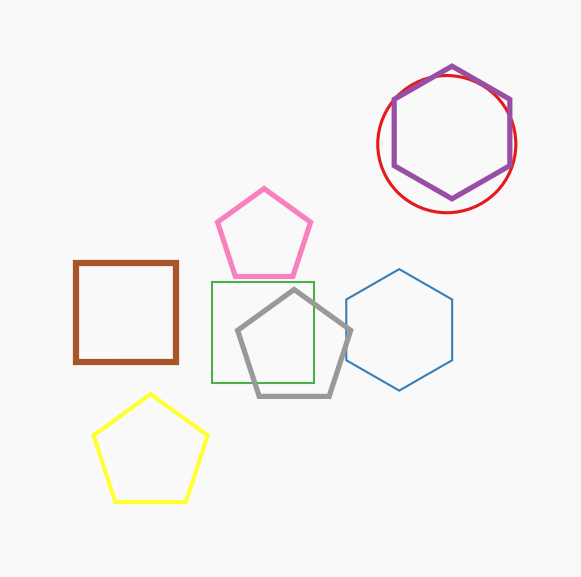[{"shape": "circle", "thickness": 1.5, "radius": 0.59, "center": [0.769, 0.75]}, {"shape": "hexagon", "thickness": 1, "radius": 0.53, "center": [0.687, 0.428]}, {"shape": "square", "thickness": 1, "radius": 0.44, "center": [0.453, 0.424]}, {"shape": "hexagon", "thickness": 2.5, "radius": 0.57, "center": [0.778, 0.77]}, {"shape": "pentagon", "thickness": 2, "radius": 0.52, "center": [0.259, 0.213]}, {"shape": "square", "thickness": 3, "radius": 0.43, "center": [0.217, 0.458]}, {"shape": "pentagon", "thickness": 2.5, "radius": 0.42, "center": [0.454, 0.588]}, {"shape": "pentagon", "thickness": 2.5, "radius": 0.51, "center": [0.506, 0.396]}]